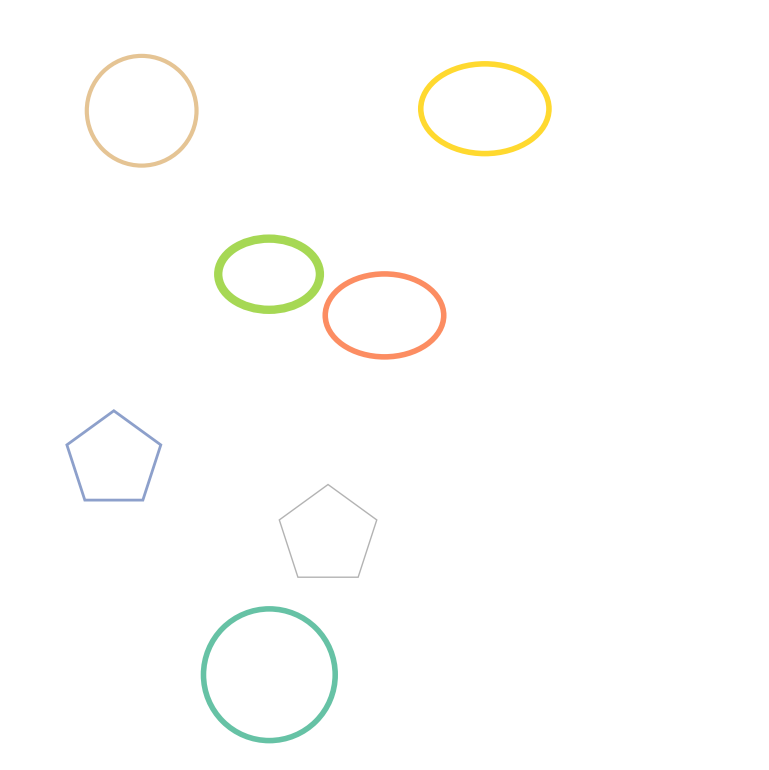[{"shape": "circle", "thickness": 2, "radius": 0.43, "center": [0.35, 0.124]}, {"shape": "oval", "thickness": 2, "radius": 0.38, "center": [0.499, 0.59]}, {"shape": "pentagon", "thickness": 1, "radius": 0.32, "center": [0.148, 0.402]}, {"shape": "oval", "thickness": 3, "radius": 0.33, "center": [0.349, 0.644]}, {"shape": "oval", "thickness": 2, "radius": 0.42, "center": [0.63, 0.859]}, {"shape": "circle", "thickness": 1.5, "radius": 0.36, "center": [0.184, 0.856]}, {"shape": "pentagon", "thickness": 0.5, "radius": 0.33, "center": [0.426, 0.304]}]